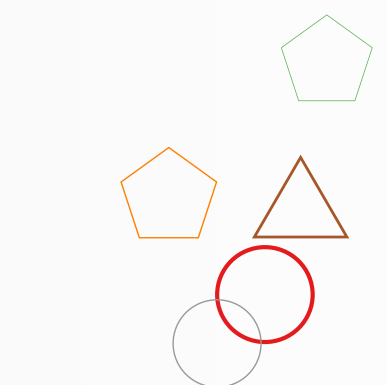[{"shape": "circle", "thickness": 3, "radius": 0.62, "center": [0.684, 0.235]}, {"shape": "pentagon", "thickness": 0.5, "radius": 0.62, "center": [0.843, 0.838]}, {"shape": "pentagon", "thickness": 1, "radius": 0.65, "center": [0.436, 0.487]}, {"shape": "triangle", "thickness": 2, "radius": 0.69, "center": [0.776, 0.453]}, {"shape": "circle", "thickness": 1, "radius": 0.57, "center": [0.56, 0.108]}]